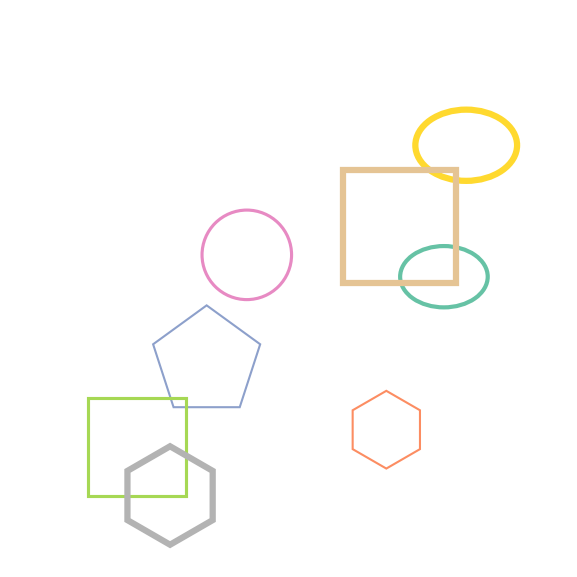[{"shape": "oval", "thickness": 2, "radius": 0.38, "center": [0.769, 0.52]}, {"shape": "hexagon", "thickness": 1, "radius": 0.34, "center": [0.669, 0.255]}, {"shape": "pentagon", "thickness": 1, "radius": 0.49, "center": [0.358, 0.373]}, {"shape": "circle", "thickness": 1.5, "radius": 0.39, "center": [0.427, 0.558]}, {"shape": "square", "thickness": 1.5, "radius": 0.43, "center": [0.237, 0.225]}, {"shape": "oval", "thickness": 3, "radius": 0.44, "center": [0.807, 0.748]}, {"shape": "square", "thickness": 3, "radius": 0.49, "center": [0.692, 0.607]}, {"shape": "hexagon", "thickness": 3, "radius": 0.43, "center": [0.294, 0.141]}]